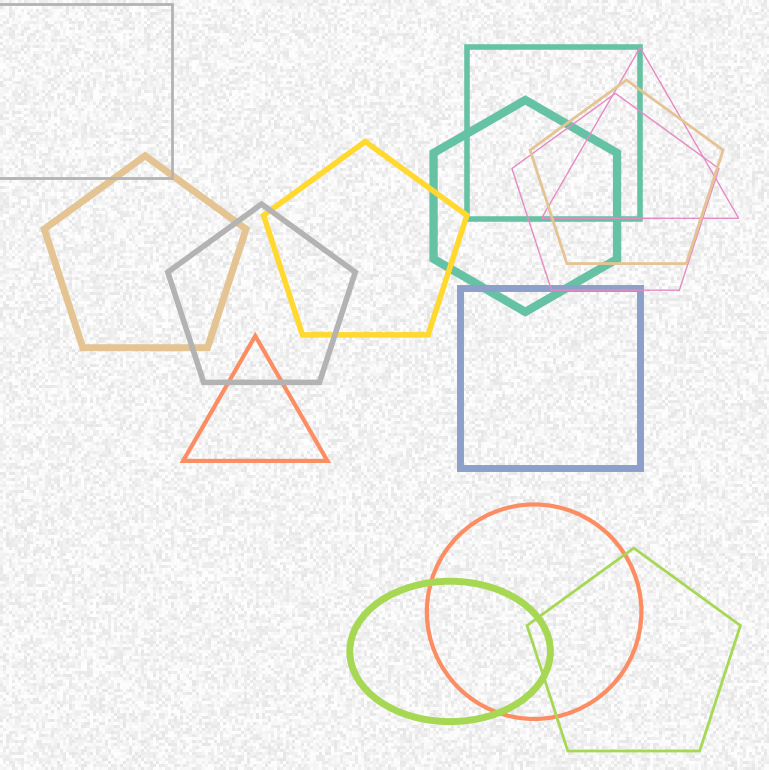[{"shape": "square", "thickness": 2, "radius": 0.56, "center": [0.719, 0.827]}, {"shape": "hexagon", "thickness": 3, "radius": 0.69, "center": [0.682, 0.733]}, {"shape": "circle", "thickness": 1.5, "radius": 0.7, "center": [0.694, 0.206]}, {"shape": "triangle", "thickness": 1.5, "radius": 0.54, "center": [0.332, 0.456]}, {"shape": "square", "thickness": 2.5, "radius": 0.58, "center": [0.714, 0.509]}, {"shape": "triangle", "thickness": 0.5, "radius": 0.74, "center": [0.831, 0.79]}, {"shape": "pentagon", "thickness": 0.5, "radius": 0.71, "center": [0.799, 0.737]}, {"shape": "pentagon", "thickness": 1, "radius": 0.73, "center": [0.823, 0.143]}, {"shape": "oval", "thickness": 2.5, "radius": 0.65, "center": [0.585, 0.154]}, {"shape": "pentagon", "thickness": 2, "radius": 0.69, "center": [0.474, 0.677]}, {"shape": "pentagon", "thickness": 1, "radius": 0.66, "center": [0.814, 0.764]}, {"shape": "pentagon", "thickness": 2.5, "radius": 0.69, "center": [0.189, 0.66]}, {"shape": "square", "thickness": 1, "radius": 0.57, "center": [0.11, 0.882]}, {"shape": "pentagon", "thickness": 2, "radius": 0.64, "center": [0.34, 0.607]}]